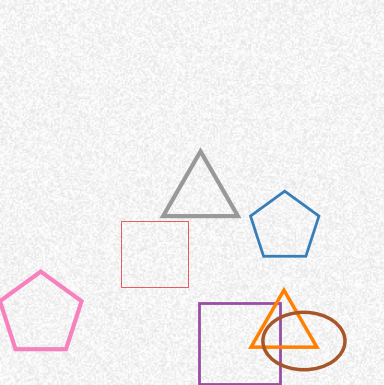[{"shape": "square", "thickness": 0.5, "radius": 0.43, "center": [0.402, 0.34]}, {"shape": "pentagon", "thickness": 2, "radius": 0.47, "center": [0.74, 0.41]}, {"shape": "square", "thickness": 2, "radius": 0.53, "center": [0.623, 0.109]}, {"shape": "triangle", "thickness": 2.5, "radius": 0.49, "center": [0.738, 0.148]}, {"shape": "oval", "thickness": 2.5, "radius": 0.53, "center": [0.789, 0.114]}, {"shape": "pentagon", "thickness": 3, "radius": 0.56, "center": [0.106, 0.183]}, {"shape": "triangle", "thickness": 3, "radius": 0.56, "center": [0.521, 0.495]}]